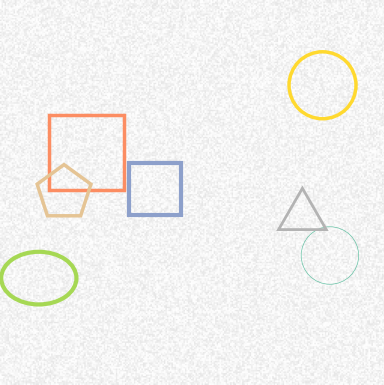[{"shape": "circle", "thickness": 0.5, "radius": 0.37, "center": [0.857, 0.336]}, {"shape": "square", "thickness": 2.5, "radius": 0.49, "center": [0.225, 0.604]}, {"shape": "square", "thickness": 3, "radius": 0.34, "center": [0.402, 0.509]}, {"shape": "oval", "thickness": 3, "radius": 0.49, "center": [0.101, 0.278]}, {"shape": "circle", "thickness": 2.5, "radius": 0.43, "center": [0.838, 0.779]}, {"shape": "pentagon", "thickness": 2.5, "radius": 0.37, "center": [0.166, 0.499]}, {"shape": "triangle", "thickness": 2, "radius": 0.36, "center": [0.785, 0.439]}]